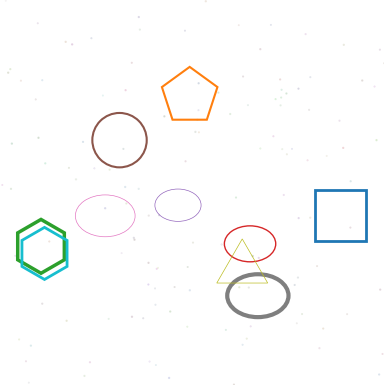[{"shape": "square", "thickness": 2, "radius": 0.33, "center": [0.884, 0.44]}, {"shape": "pentagon", "thickness": 1.5, "radius": 0.38, "center": [0.493, 0.75]}, {"shape": "hexagon", "thickness": 2.5, "radius": 0.35, "center": [0.107, 0.36]}, {"shape": "oval", "thickness": 1, "radius": 0.33, "center": [0.649, 0.367]}, {"shape": "oval", "thickness": 0.5, "radius": 0.3, "center": [0.462, 0.467]}, {"shape": "circle", "thickness": 1.5, "radius": 0.35, "center": [0.31, 0.636]}, {"shape": "oval", "thickness": 0.5, "radius": 0.39, "center": [0.273, 0.439]}, {"shape": "oval", "thickness": 3, "radius": 0.4, "center": [0.67, 0.232]}, {"shape": "triangle", "thickness": 0.5, "radius": 0.38, "center": [0.629, 0.303]}, {"shape": "hexagon", "thickness": 2, "radius": 0.34, "center": [0.116, 0.342]}]